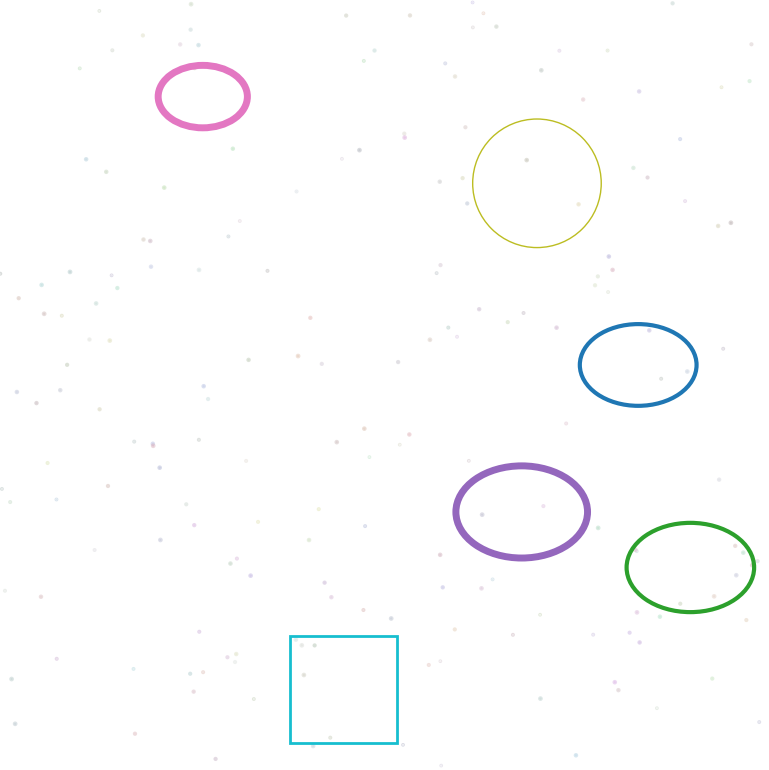[{"shape": "oval", "thickness": 1.5, "radius": 0.38, "center": [0.829, 0.526]}, {"shape": "oval", "thickness": 1.5, "radius": 0.41, "center": [0.897, 0.263]}, {"shape": "oval", "thickness": 2.5, "radius": 0.43, "center": [0.678, 0.335]}, {"shape": "oval", "thickness": 2.5, "radius": 0.29, "center": [0.263, 0.875]}, {"shape": "circle", "thickness": 0.5, "radius": 0.42, "center": [0.697, 0.762]}, {"shape": "square", "thickness": 1, "radius": 0.35, "center": [0.446, 0.104]}]